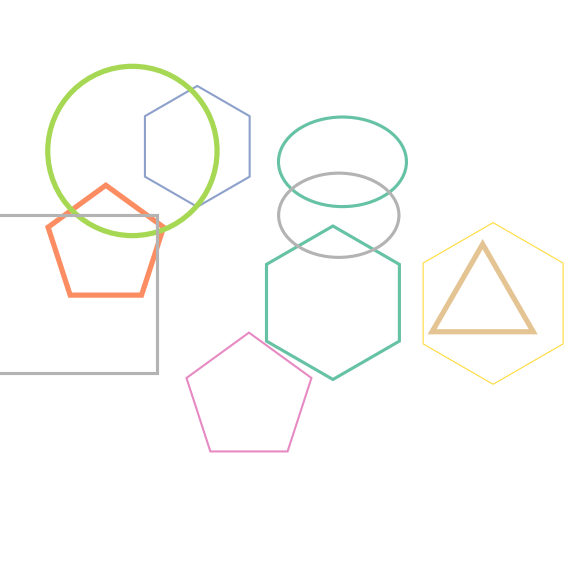[{"shape": "hexagon", "thickness": 1.5, "radius": 0.66, "center": [0.577, 0.475]}, {"shape": "oval", "thickness": 1.5, "radius": 0.55, "center": [0.593, 0.719]}, {"shape": "pentagon", "thickness": 2.5, "radius": 0.53, "center": [0.183, 0.573]}, {"shape": "hexagon", "thickness": 1, "radius": 0.52, "center": [0.342, 0.746]}, {"shape": "pentagon", "thickness": 1, "radius": 0.57, "center": [0.431, 0.309]}, {"shape": "circle", "thickness": 2.5, "radius": 0.73, "center": [0.229, 0.738]}, {"shape": "hexagon", "thickness": 0.5, "radius": 0.7, "center": [0.854, 0.474]}, {"shape": "triangle", "thickness": 2.5, "radius": 0.51, "center": [0.836, 0.475]}, {"shape": "square", "thickness": 1.5, "radius": 0.69, "center": [0.134, 0.49]}, {"shape": "oval", "thickness": 1.5, "radius": 0.52, "center": [0.587, 0.626]}]